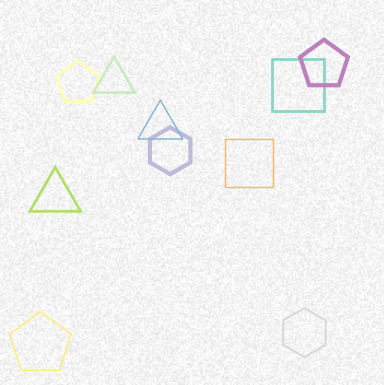[{"shape": "square", "thickness": 2, "radius": 0.34, "center": [0.774, 0.778]}, {"shape": "pentagon", "thickness": 2, "radius": 0.29, "center": [0.202, 0.784]}, {"shape": "hexagon", "thickness": 3, "radius": 0.3, "center": [0.442, 0.608]}, {"shape": "triangle", "thickness": 1, "radius": 0.34, "center": [0.417, 0.673]}, {"shape": "square", "thickness": 1, "radius": 0.31, "center": [0.646, 0.577]}, {"shape": "triangle", "thickness": 2, "radius": 0.38, "center": [0.144, 0.489]}, {"shape": "hexagon", "thickness": 1.5, "radius": 0.32, "center": [0.791, 0.136]}, {"shape": "pentagon", "thickness": 3, "radius": 0.33, "center": [0.842, 0.832]}, {"shape": "triangle", "thickness": 2, "radius": 0.31, "center": [0.296, 0.791]}, {"shape": "pentagon", "thickness": 1, "radius": 0.42, "center": [0.105, 0.106]}]